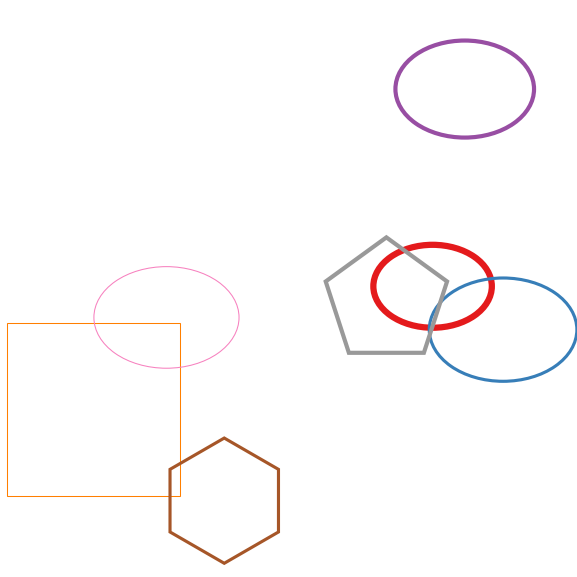[{"shape": "oval", "thickness": 3, "radius": 0.51, "center": [0.749, 0.503]}, {"shape": "oval", "thickness": 1.5, "radius": 0.64, "center": [0.871, 0.428]}, {"shape": "oval", "thickness": 2, "radius": 0.6, "center": [0.805, 0.845]}, {"shape": "square", "thickness": 0.5, "radius": 0.75, "center": [0.162, 0.291]}, {"shape": "hexagon", "thickness": 1.5, "radius": 0.54, "center": [0.388, 0.132]}, {"shape": "oval", "thickness": 0.5, "radius": 0.63, "center": [0.288, 0.449]}, {"shape": "pentagon", "thickness": 2, "radius": 0.55, "center": [0.669, 0.478]}]